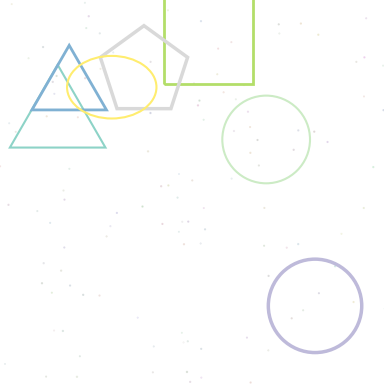[{"shape": "triangle", "thickness": 1.5, "radius": 0.72, "center": [0.15, 0.688]}, {"shape": "circle", "thickness": 2.5, "radius": 0.61, "center": [0.818, 0.206]}, {"shape": "triangle", "thickness": 2, "radius": 0.56, "center": [0.18, 0.77]}, {"shape": "square", "thickness": 2, "radius": 0.58, "center": [0.541, 0.897]}, {"shape": "pentagon", "thickness": 2.5, "radius": 0.6, "center": [0.374, 0.814]}, {"shape": "circle", "thickness": 1.5, "radius": 0.57, "center": [0.691, 0.638]}, {"shape": "oval", "thickness": 1.5, "radius": 0.58, "center": [0.29, 0.774]}]